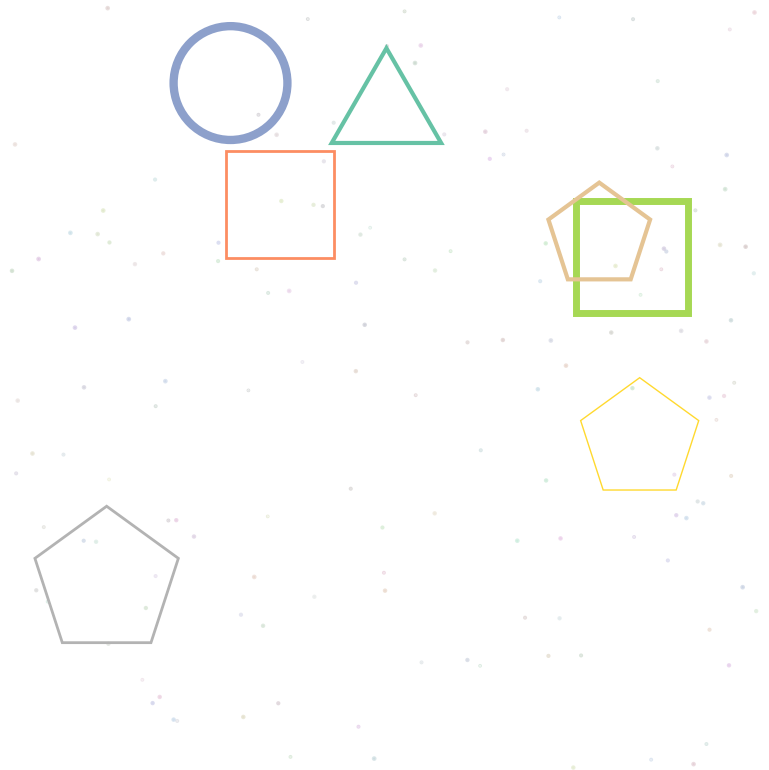[{"shape": "triangle", "thickness": 1.5, "radius": 0.41, "center": [0.502, 0.855]}, {"shape": "square", "thickness": 1, "radius": 0.35, "center": [0.364, 0.735]}, {"shape": "circle", "thickness": 3, "radius": 0.37, "center": [0.299, 0.892]}, {"shape": "square", "thickness": 2.5, "radius": 0.36, "center": [0.821, 0.666]}, {"shape": "pentagon", "thickness": 0.5, "radius": 0.4, "center": [0.831, 0.429]}, {"shape": "pentagon", "thickness": 1.5, "radius": 0.35, "center": [0.778, 0.693]}, {"shape": "pentagon", "thickness": 1, "radius": 0.49, "center": [0.138, 0.245]}]